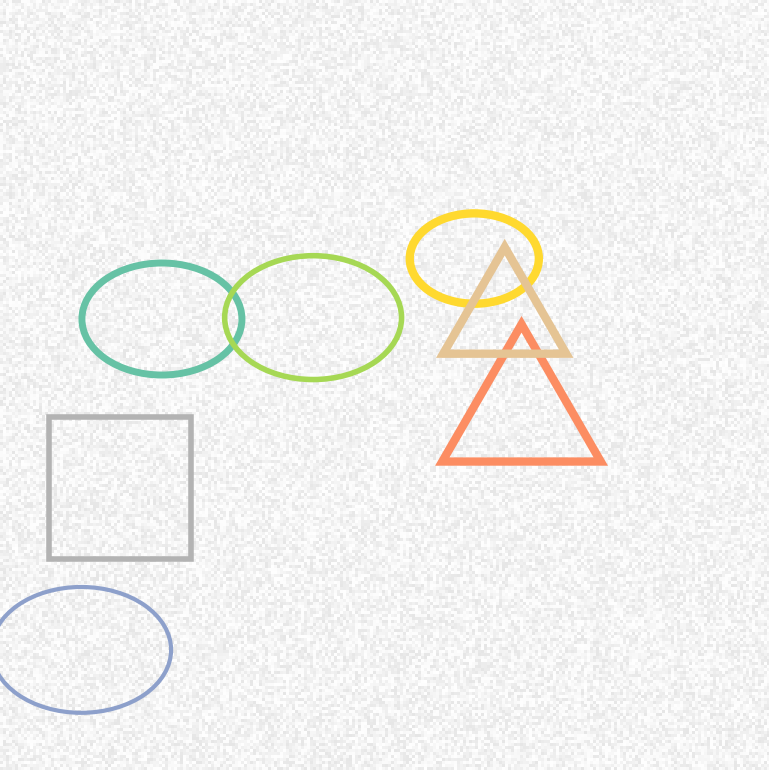[{"shape": "oval", "thickness": 2.5, "radius": 0.52, "center": [0.21, 0.586]}, {"shape": "triangle", "thickness": 3, "radius": 0.59, "center": [0.677, 0.46]}, {"shape": "oval", "thickness": 1.5, "radius": 0.58, "center": [0.105, 0.156]}, {"shape": "oval", "thickness": 2, "radius": 0.57, "center": [0.407, 0.588]}, {"shape": "oval", "thickness": 3, "radius": 0.42, "center": [0.616, 0.664]}, {"shape": "triangle", "thickness": 3, "radius": 0.46, "center": [0.655, 0.587]}, {"shape": "square", "thickness": 2, "radius": 0.46, "center": [0.155, 0.366]}]